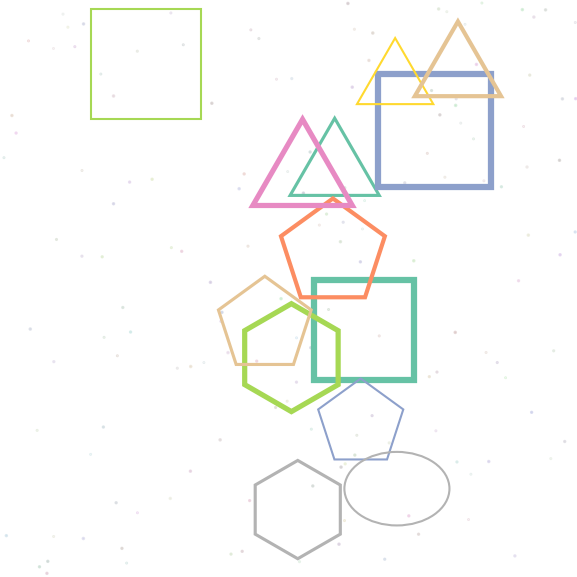[{"shape": "triangle", "thickness": 1.5, "radius": 0.45, "center": [0.58, 0.705]}, {"shape": "square", "thickness": 3, "radius": 0.43, "center": [0.63, 0.427]}, {"shape": "pentagon", "thickness": 2, "radius": 0.47, "center": [0.576, 0.561]}, {"shape": "square", "thickness": 3, "radius": 0.49, "center": [0.752, 0.773]}, {"shape": "pentagon", "thickness": 1, "radius": 0.39, "center": [0.625, 0.266]}, {"shape": "triangle", "thickness": 2.5, "radius": 0.5, "center": [0.524, 0.693]}, {"shape": "square", "thickness": 1, "radius": 0.48, "center": [0.253, 0.888]}, {"shape": "hexagon", "thickness": 2.5, "radius": 0.47, "center": [0.505, 0.38]}, {"shape": "triangle", "thickness": 1, "radius": 0.38, "center": [0.684, 0.857]}, {"shape": "pentagon", "thickness": 1.5, "radius": 0.42, "center": [0.459, 0.436]}, {"shape": "triangle", "thickness": 2, "radius": 0.43, "center": [0.793, 0.876]}, {"shape": "hexagon", "thickness": 1.5, "radius": 0.43, "center": [0.516, 0.117]}, {"shape": "oval", "thickness": 1, "radius": 0.45, "center": [0.687, 0.153]}]